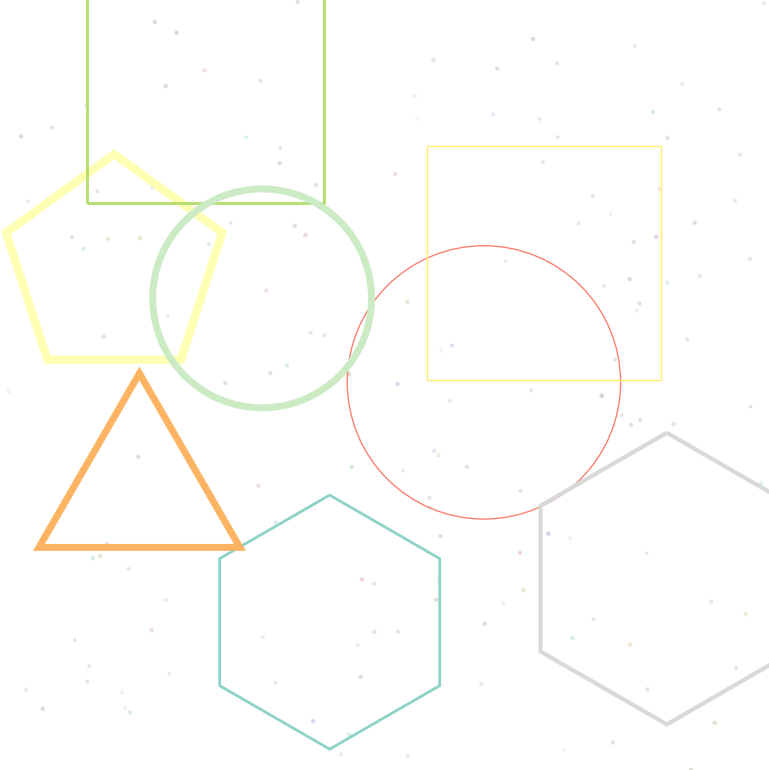[{"shape": "hexagon", "thickness": 1, "radius": 0.82, "center": [0.428, 0.192]}, {"shape": "pentagon", "thickness": 3, "radius": 0.74, "center": [0.148, 0.652]}, {"shape": "circle", "thickness": 0.5, "radius": 0.89, "center": [0.629, 0.503]}, {"shape": "triangle", "thickness": 2.5, "radius": 0.75, "center": [0.181, 0.364]}, {"shape": "square", "thickness": 1, "radius": 0.77, "center": [0.267, 0.89]}, {"shape": "hexagon", "thickness": 1.5, "radius": 0.95, "center": [0.866, 0.249]}, {"shape": "circle", "thickness": 2.5, "radius": 0.71, "center": [0.34, 0.613]}, {"shape": "square", "thickness": 0.5, "radius": 0.76, "center": [0.706, 0.659]}]